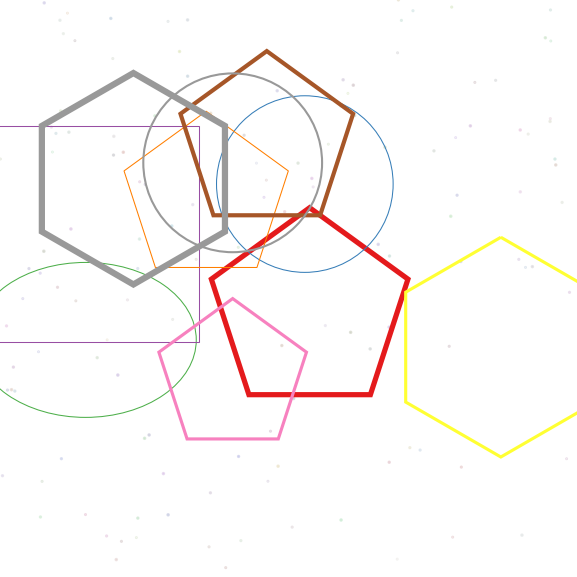[{"shape": "pentagon", "thickness": 2.5, "radius": 0.89, "center": [0.536, 0.46]}, {"shape": "circle", "thickness": 0.5, "radius": 0.76, "center": [0.528, 0.68]}, {"shape": "oval", "thickness": 0.5, "radius": 0.96, "center": [0.148, 0.411]}, {"shape": "square", "thickness": 0.5, "radius": 0.94, "center": [0.158, 0.594]}, {"shape": "pentagon", "thickness": 0.5, "radius": 0.75, "center": [0.357, 0.657]}, {"shape": "hexagon", "thickness": 1.5, "radius": 0.95, "center": [0.867, 0.398]}, {"shape": "pentagon", "thickness": 2, "radius": 0.79, "center": [0.462, 0.754]}, {"shape": "pentagon", "thickness": 1.5, "radius": 0.67, "center": [0.403, 0.348]}, {"shape": "circle", "thickness": 1, "radius": 0.77, "center": [0.403, 0.717]}, {"shape": "hexagon", "thickness": 3, "radius": 0.92, "center": [0.231, 0.69]}]